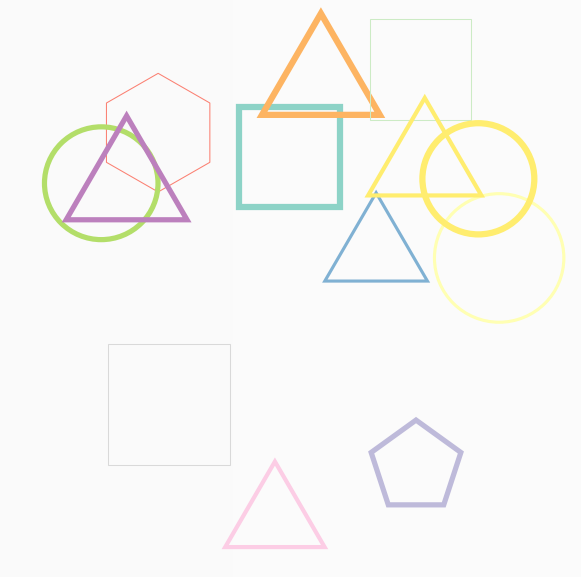[{"shape": "square", "thickness": 3, "radius": 0.43, "center": [0.499, 0.727]}, {"shape": "circle", "thickness": 1.5, "radius": 0.56, "center": [0.859, 0.552]}, {"shape": "pentagon", "thickness": 2.5, "radius": 0.41, "center": [0.716, 0.191]}, {"shape": "hexagon", "thickness": 0.5, "radius": 0.51, "center": [0.272, 0.769]}, {"shape": "triangle", "thickness": 1.5, "radius": 0.51, "center": [0.647, 0.563]}, {"shape": "triangle", "thickness": 3, "radius": 0.59, "center": [0.552, 0.859]}, {"shape": "circle", "thickness": 2.5, "radius": 0.49, "center": [0.174, 0.682]}, {"shape": "triangle", "thickness": 2, "radius": 0.49, "center": [0.473, 0.101]}, {"shape": "square", "thickness": 0.5, "radius": 0.52, "center": [0.291, 0.299]}, {"shape": "triangle", "thickness": 2.5, "radius": 0.6, "center": [0.218, 0.679]}, {"shape": "square", "thickness": 0.5, "radius": 0.44, "center": [0.723, 0.88]}, {"shape": "triangle", "thickness": 2, "radius": 0.56, "center": [0.731, 0.717]}, {"shape": "circle", "thickness": 3, "radius": 0.48, "center": [0.823, 0.69]}]